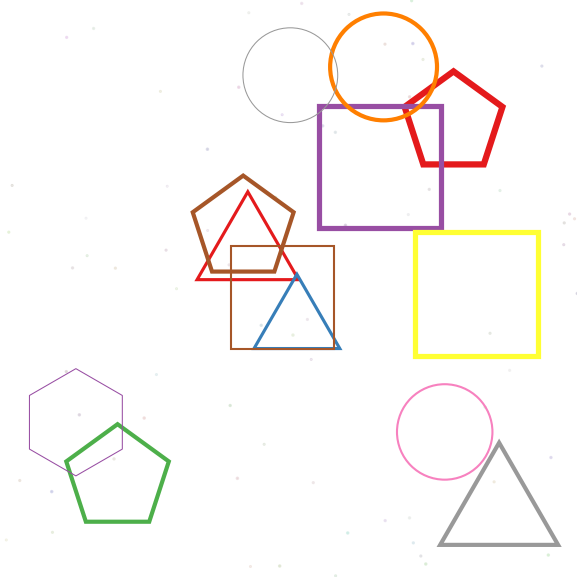[{"shape": "pentagon", "thickness": 3, "radius": 0.45, "center": [0.785, 0.786]}, {"shape": "triangle", "thickness": 1.5, "radius": 0.51, "center": [0.429, 0.566]}, {"shape": "triangle", "thickness": 1.5, "radius": 0.43, "center": [0.514, 0.438]}, {"shape": "pentagon", "thickness": 2, "radius": 0.47, "center": [0.204, 0.171]}, {"shape": "square", "thickness": 2.5, "radius": 0.53, "center": [0.658, 0.71]}, {"shape": "hexagon", "thickness": 0.5, "radius": 0.46, "center": [0.131, 0.268]}, {"shape": "circle", "thickness": 2, "radius": 0.46, "center": [0.664, 0.883]}, {"shape": "square", "thickness": 2.5, "radius": 0.53, "center": [0.825, 0.49]}, {"shape": "square", "thickness": 1, "radius": 0.44, "center": [0.489, 0.484]}, {"shape": "pentagon", "thickness": 2, "radius": 0.46, "center": [0.421, 0.603]}, {"shape": "circle", "thickness": 1, "radius": 0.41, "center": [0.77, 0.251]}, {"shape": "triangle", "thickness": 2, "radius": 0.59, "center": [0.864, 0.115]}, {"shape": "circle", "thickness": 0.5, "radius": 0.41, "center": [0.503, 0.869]}]